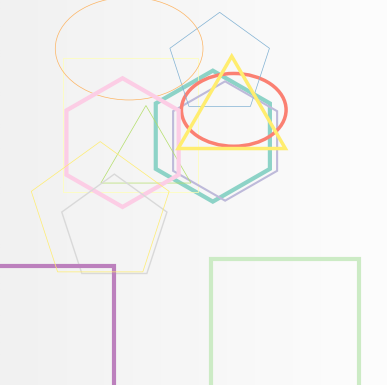[{"shape": "hexagon", "thickness": 3, "radius": 0.85, "center": [0.549, 0.646]}, {"shape": "square", "thickness": 0.5, "radius": 0.87, "center": [0.337, 0.675]}, {"shape": "hexagon", "thickness": 1.5, "radius": 0.77, "center": [0.581, 0.634]}, {"shape": "oval", "thickness": 2.5, "radius": 0.68, "center": [0.603, 0.715]}, {"shape": "pentagon", "thickness": 0.5, "radius": 0.68, "center": [0.567, 0.833]}, {"shape": "oval", "thickness": 0.5, "radius": 0.95, "center": [0.333, 0.874]}, {"shape": "triangle", "thickness": 0.5, "radius": 0.67, "center": [0.377, 0.592]}, {"shape": "hexagon", "thickness": 3, "radius": 0.84, "center": [0.316, 0.63]}, {"shape": "pentagon", "thickness": 1, "radius": 0.71, "center": [0.295, 0.405]}, {"shape": "square", "thickness": 3, "radius": 0.91, "center": [0.112, 0.128]}, {"shape": "square", "thickness": 3, "radius": 0.95, "center": [0.735, 0.136]}, {"shape": "triangle", "thickness": 2.5, "radius": 0.8, "center": [0.598, 0.694]}, {"shape": "pentagon", "thickness": 0.5, "radius": 0.94, "center": [0.259, 0.445]}]